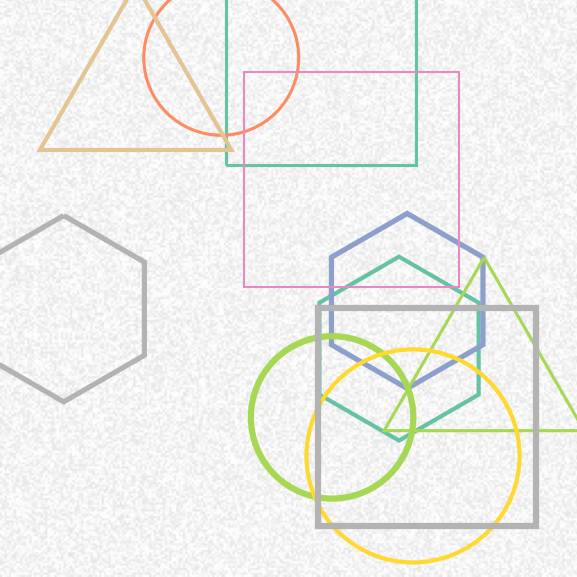[{"shape": "hexagon", "thickness": 2, "radius": 0.8, "center": [0.691, 0.395]}, {"shape": "square", "thickness": 1.5, "radius": 0.82, "center": [0.556, 0.878]}, {"shape": "circle", "thickness": 1.5, "radius": 0.67, "center": [0.383, 0.899]}, {"shape": "hexagon", "thickness": 2.5, "radius": 0.76, "center": [0.705, 0.478]}, {"shape": "square", "thickness": 1, "radius": 0.93, "center": [0.609, 0.688]}, {"shape": "circle", "thickness": 3, "radius": 0.7, "center": [0.575, 0.276]}, {"shape": "triangle", "thickness": 1.5, "radius": 1.0, "center": [0.838, 0.353]}, {"shape": "circle", "thickness": 2, "radius": 0.92, "center": [0.715, 0.21]}, {"shape": "triangle", "thickness": 2, "radius": 0.96, "center": [0.235, 0.835]}, {"shape": "square", "thickness": 3, "radius": 0.94, "center": [0.739, 0.277]}, {"shape": "hexagon", "thickness": 2.5, "radius": 0.81, "center": [0.11, 0.465]}]